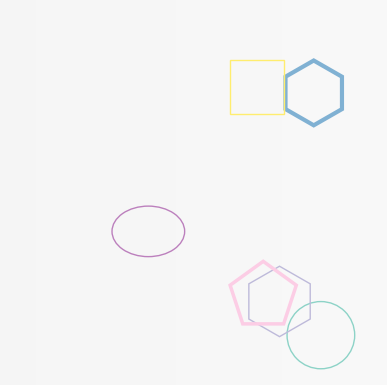[{"shape": "circle", "thickness": 1, "radius": 0.44, "center": [0.828, 0.129]}, {"shape": "hexagon", "thickness": 1, "radius": 0.46, "center": [0.721, 0.217]}, {"shape": "hexagon", "thickness": 3, "radius": 0.42, "center": [0.81, 0.759]}, {"shape": "pentagon", "thickness": 2.5, "radius": 0.45, "center": [0.679, 0.231]}, {"shape": "oval", "thickness": 1, "radius": 0.47, "center": [0.383, 0.399]}, {"shape": "square", "thickness": 1, "radius": 0.35, "center": [0.664, 0.774]}]